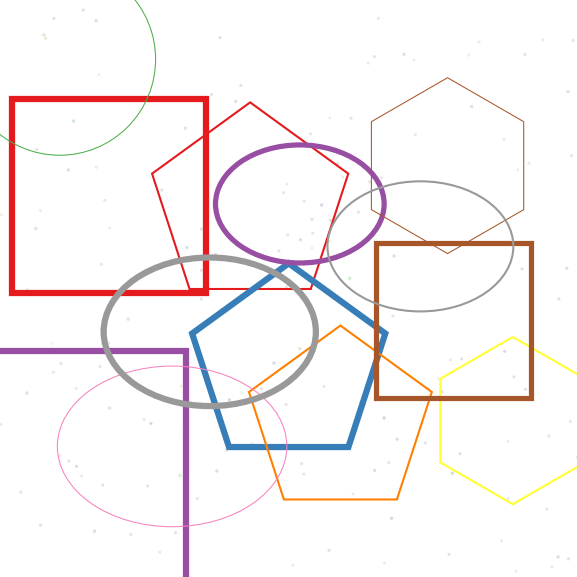[{"shape": "pentagon", "thickness": 1, "radius": 0.89, "center": [0.433, 0.643]}, {"shape": "square", "thickness": 3, "radius": 0.84, "center": [0.188, 0.659]}, {"shape": "pentagon", "thickness": 3, "radius": 0.88, "center": [0.5, 0.367]}, {"shape": "circle", "thickness": 0.5, "radius": 0.83, "center": [0.103, 0.896]}, {"shape": "oval", "thickness": 2.5, "radius": 0.73, "center": [0.519, 0.646]}, {"shape": "square", "thickness": 3, "radius": 0.99, "center": [0.124, 0.193]}, {"shape": "pentagon", "thickness": 1, "radius": 0.83, "center": [0.589, 0.269]}, {"shape": "hexagon", "thickness": 1, "radius": 0.72, "center": [0.888, 0.271]}, {"shape": "hexagon", "thickness": 0.5, "radius": 0.76, "center": [0.775, 0.712]}, {"shape": "square", "thickness": 2.5, "radius": 0.67, "center": [0.785, 0.444]}, {"shape": "oval", "thickness": 0.5, "radius": 0.99, "center": [0.298, 0.226]}, {"shape": "oval", "thickness": 1, "radius": 0.8, "center": [0.728, 0.573]}, {"shape": "oval", "thickness": 3, "radius": 0.92, "center": [0.363, 0.425]}]